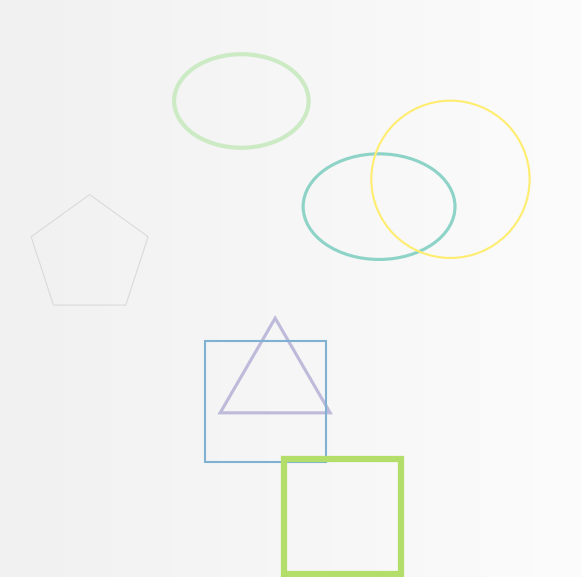[{"shape": "oval", "thickness": 1.5, "radius": 0.65, "center": [0.652, 0.641]}, {"shape": "triangle", "thickness": 1.5, "radius": 0.55, "center": [0.473, 0.339]}, {"shape": "square", "thickness": 1, "radius": 0.52, "center": [0.457, 0.304]}, {"shape": "square", "thickness": 3, "radius": 0.5, "center": [0.589, 0.105]}, {"shape": "pentagon", "thickness": 0.5, "radius": 0.53, "center": [0.154, 0.556]}, {"shape": "oval", "thickness": 2, "radius": 0.58, "center": [0.415, 0.824]}, {"shape": "circle", "thickness": 1, "radius": 0.68, "center": [0.775, 0.689]}]